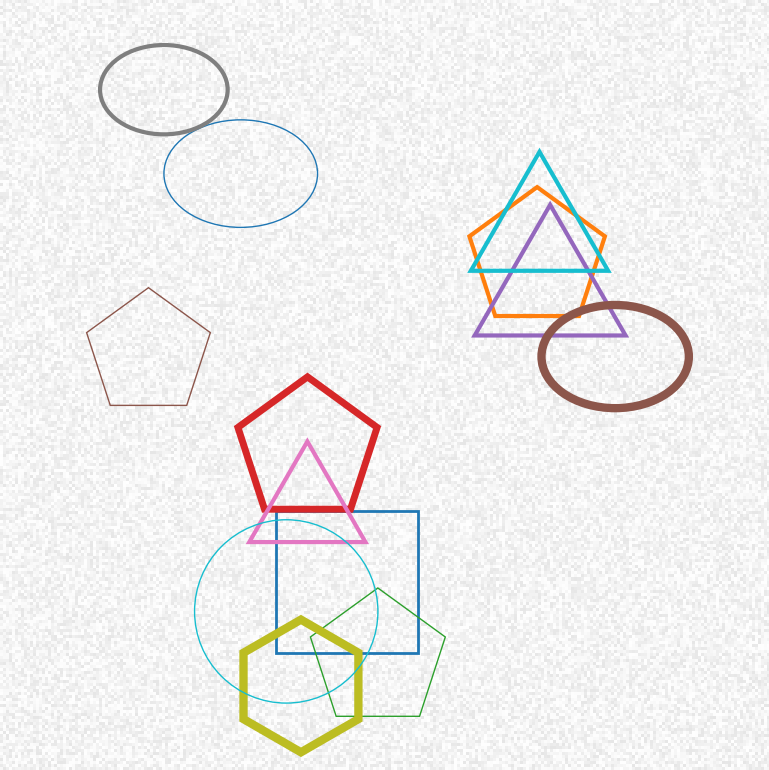[{"shape": "oval", "thickness": 0.5, "radius": 0.5, "center": [0.313, 0.775]}, {"shape": "square", "thickness": 1, "radius": 0.46, "center": [0.45, 0.244]}, {"shape": "pentagon", "thickness": 1.5, "radius": 0.46, "center": [0.698, 0.664]}, {"shape": "pentagon", "thickness": 0.5, "radius": 0.46, "center": [0.491, 0.144]}, {"shape": "pentagon", "thickness": 2.5, "radius": 0.48, "center": [0.399, 0.416]}, {"shape": "triangle", "thickness": 1.5, "radius": 0.57, "center": [0.714, 0.621]}, {"shape": "pentagon", "thickness": 0.5, "radius": 0.42, "center": [0.193, 0.542]}, {"shape": "oval", "thickness": 3, "radius": 0.48, "center": [0.799, 0.537]}, {"shape": "triangle", "thickness": 1.5, "radius": 0.44, "center": [0.399, 0.34]}, {"shape": "oval", "thickness": 1.5, "radius": 0.41, "center": [0.213, 0.884]}, {"shape": "hexagon", "thickness": 3, "radius": 0.43, "center": [0.391, 0.109]}, {"shape": "triangle", "thickness": 1.5, "radius": 0.51, "center": [0.701, 0.7]}, {"shape": "circle", "thickness": 0.5, "radius": 0.6, "center": [0.372, 0.206]}]